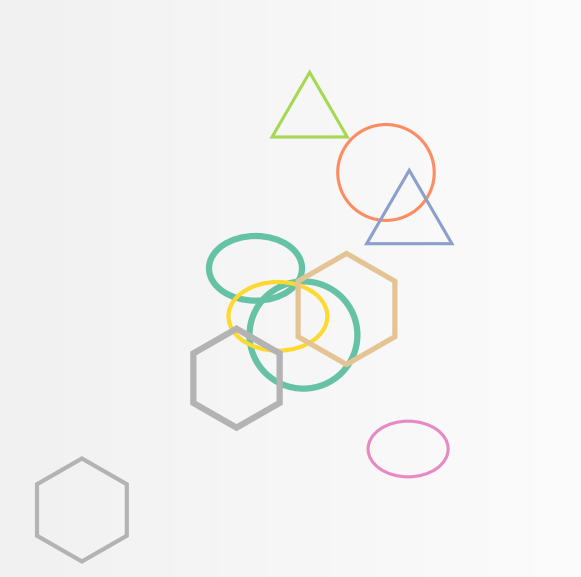[{"shape": "oval", "thickness": 3, "radius": 0.4, "center": [0.44, 0.534]}, {"shape": "circle", "thickness": 3, "radius": 0.46, "center": [0.522, 0.419]}, {"shape": "circle", "thickness": 1.5, "radius": 0.42, "center": [0.664, 0.7]}, {"shape": "triangle", "thickness": 1.5, "radius": 0.42, "center": [0.704, 0.62]}, {"shape": "oval", "thickness": 1.5, "radius": 0.34, "center": [0.702, 0.222]}, {"shape": "triangle", "thickness": 1.5, "radius": 0.37, "center": [0.533, 0.799]}, {"shape": "oval", "thickness": 2, "radius": 0.43, "center": [0.478, 0.451]}, {"shape": "hexagon", "thickness": 2.5, "radius": 0.48, "center": [0.596, 0.464]}, {"shape": "hexagon", "thickness": 3, "radius": 0.43, "center": [0.407, 0.344]}, {"shape": "hexagon", "thickness": 2, "radius": 0.45, "center": [0.141, 0.116]}]